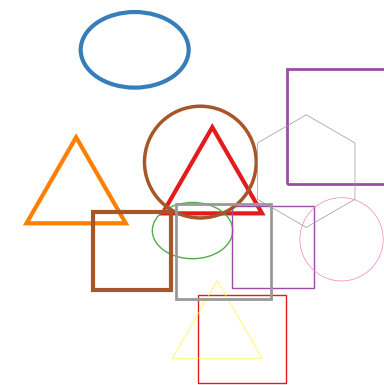[{"shape": "triangle", "thickness": 3, "radius": 0.75, "center": [0.551, 0.52]}, {"shape": "square", "thickness": 1, "radius": 0.57, "center": [0.629, 0.12]}, {"shape": "oval", "thickness": 3, "radius": 0.7, "center": [0.35, 0.871]}, {"shape": "oval", "thickness": 1, "radius": 0.52, "center": [0.5, 0.401]}, {"shape": "square", "thickness": 2, "radius": 0.75, "center": [0.896, 0.671]}, {"shape": "square", "thickness": 1, "radius": 0.53, "center": [0.709, 0.359]}, {"shape": "triangle", "thickness": 3, "radius": 0.74, "center": [0.198, 0.494]}, {"shape": "triangle", "thickness": 0.5, "radius": 0.67, "center": [0.564, 0.137]}, {"shape": "square", "thickness": 3, "radius": 0.5, "center": [0.343, 0.348]}, {"shape": "circle", "thickness": 2.5, "radius": 0.73, "center": [0.52, 0.579]}, {"shape": "circle", "thickness": 0.5, "radius": 0.54, "center": [0.887, 0.378]}, {"shape": "hexagon", "thickness": 0.5, "radius": 0.73, "center": [0.795, 0.556]}, {"shape": "square", "thickness": 2, "radius": 0.62, "center": [0.581, 0.347]}]